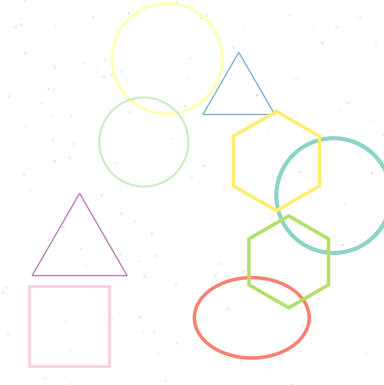[{"shape": "circle", "thickness": 3, "radius": 0.75, "center": [0.867, 0.492]}, {"shape": "circle", "thickness": 2, "radius": 0.72, "center": [0.434, 0.848]}, {"shape": "oval", "thickness": 2.5, "radius": 0.75, "center": [0.654, 0.175]}, {"shape": "triangle", "thickness": 1, "radius": 0.54, "center": [0.62, 0.756]}, {"shape": "hexagon", "thickness": 2.5, "radius": 0.6, "center": [0.75, 0.32]}, {"shape": "square", "thickness": 2, "radius": 0.52, "center": [0.18, 0.154]}, {"shape": "triangle", "thickness": 1, "radius": 0.71, "center": [0.207, 0.355]}, {"shape": "circle", "thickness": 1.5, "radius": 0.58, "center": [0.374, 0.631]}, {"shape": "hexagon", "thickness": 2.5, "radius": 0.65, "center": [0.718, 0.582]}]